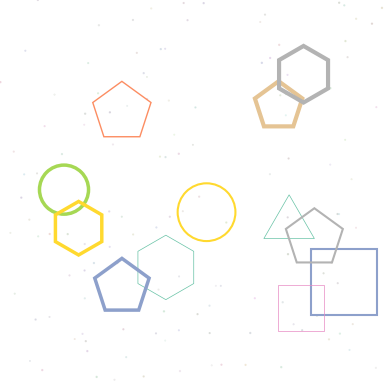[{"shape": "hexagon", "thickness": 0.5, "radius": 0.42, "center": [0.431, 0.305]}, {"shape": "triangle", "thickness": 0.5, "radius": 0.38, "center": [0.751, 0.418]}, {"shape": "pentagon", "thickness": 1, "radius": 0.4, "center": [0.317, 0.709]}, {"shape": "square", "thickness": 1.5, "radius": 0.43, "center": [0.894, 0.268]}, {"shape": "pentagon", "thickness": 2.5, "radius": 0.37, "center": [0.317, 0.255]}, {"shape": "square", "thickness": 0.5, "radius": 0.3, "center": [0.781, 0.201]}, {"shape": "circle", "thickness": 2.5, "radius": 0.32, "center": [0.166, 0.507]}, {"shape": "circle", "thickness": 1.5, "radius": 0.38, "center": [0.536, 0.449]}, {"shape": "hexagon", "thickness": 2.5, "radius": 0.35, "center": [0.204, 0.407]}, {"shape": "pentagon", "thickness": 3, "radius": 0.32, "center": [0.724, 0.724]}, {"shape": "hexagon", "thickness": 3, "radius": 0.37, "center": [0.788, 0.807]}, {"shape": "pentagon", "thickness": 1.5, "radius": 0.39, "center": [0.817, 0.381]}]